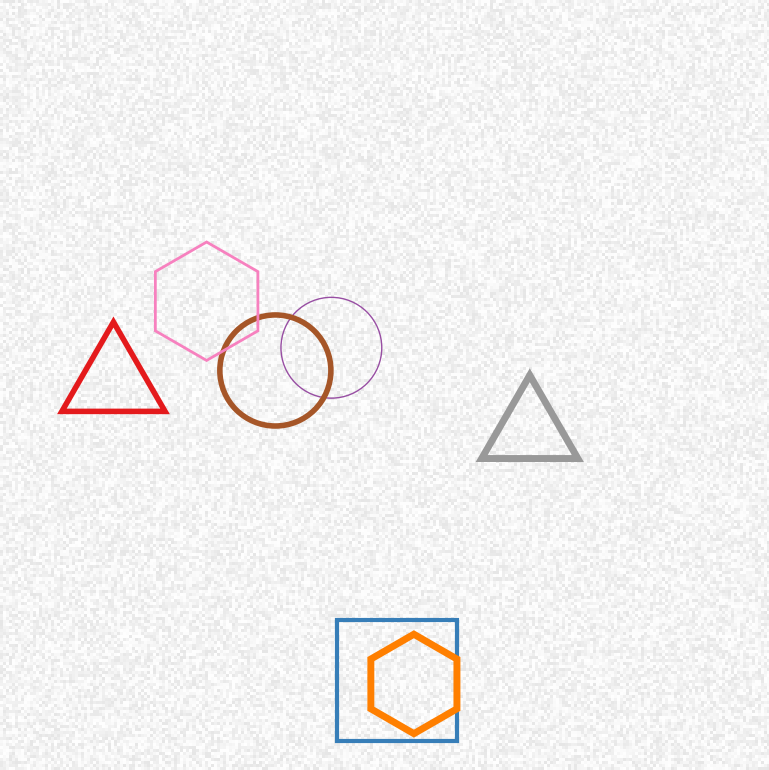[{"shape": "triangle", "thickness": 2, "radius": 0.39, "center": [0.147, 0.504]}, {"shape": "square", "thickness": 1.5, "radius": 0.39, "center": [0.516, 0.116]}, {"shape": "circle", "thickness": 0.5, "radius": 0.33, "center": [0.43, 0.548]}, {"shape": "hexagon", "thickness": 2.5, "radius": 0.32, "center": [0.538, 0.112]}, {"shape": "circle", "thickness": 2, "radius": 0.36, "center": [0.358, 0.519]}, {"shape": "hexagon", "thickness": 1, "radius": 0.38, "center": [0.268, 0.609]}, {"shape": "triangle", "thickness": 2.5, "radius": 0.36, "center": [0.688, 0.441]}]